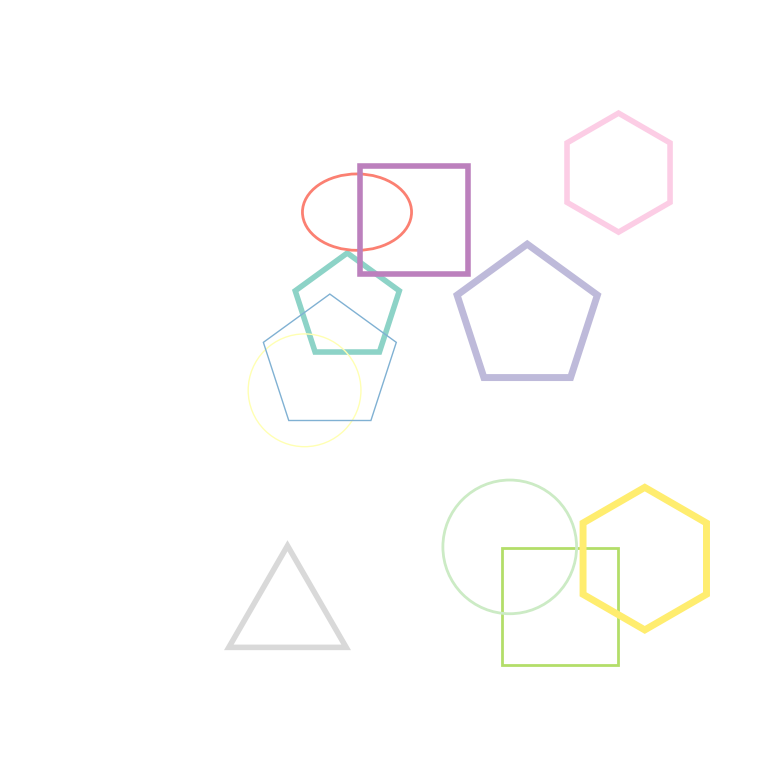[{"shape": "pentagon", "thickness": 2, "radius": 0.36, "center": [0.451, 0.6]}, {"shape": "circle", "thickness": 0.5, "radius": 0.37, "center": [0.396, 0.493]}, {"shape": "pentagon", "thickness": 2.5, "radius": 0.48, "center": [0.685, 0.587]}, {"shape": "oval", "thickness": 1, "radius": 0.35, "center": [0.464, 0.725]}, {"shape": "pentagon", "thickness": 0.5, "radius": 0.45, "center": [0.428, 0.527]}, {"shape": "square", "thickness": 1, "radius": 0.38, "center": [0.727, 0.212]}, {"shape": "hexagon", "thickness": 2, "radius": 0.39, "center": [0.803, 0.776]}, {"shape": "triangle", "thickness": 2, "radius": 0.44, "center": [0.373, 0.203]}, {"shape": "square", "thickness": 2, "radius": 0.35, "center": [0.538, 0.714]}, {"shape": "circle", "thickness": 1, "radius": 0.43, "center": [0.662, 0.29]}, {"shape": "hexagon", "thickness": 2.5, "radius": 0.46, "center": [0.837, 0.274]}]